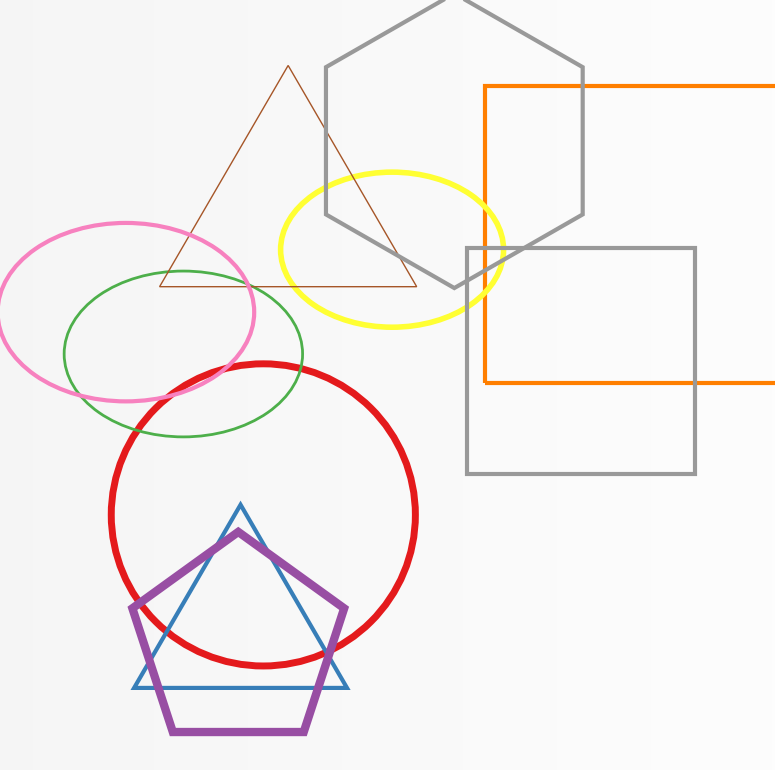[{"shape": "circle", "thickness": 2.5, "radius": 0.98, "center": [0.34, 0.331]}, {"shape": "triangle", "thickness": 1.5, "radius": 0.79, "center": [0.31, 0.186]}, {"shape": "oval", "thickness": 1, "radius": 0.77, "center": [0.237, 0.54]}, {"shape": "pentagon", "thickness": 3, "radius": 0.72, "center": [0.307, 0.166]}, {"shape": "square", "thickness": 1.5, "radius": 0.96, "center": [0.819, 0.696]}, {"shape": "oval", "thickness": 2, "radius": 0.72, "center": [0.506, 0.676]}, {"shape": "triangle", "thickness": 0.5, "radius": 0.96, "center": [0.372, 0.723]}, {"shape": "oval", "thickness": 1.5, "radius": 0.83, "center": [0.162, 0.595]}, {"shape": "hexagon", "thickness": 1.5, "radius": 0.96, "center": [0.586, 0.817]}, {"shape": "square", "thickness": 1.5, "radius": 0.74, "center": [0.749, 0.531]}]